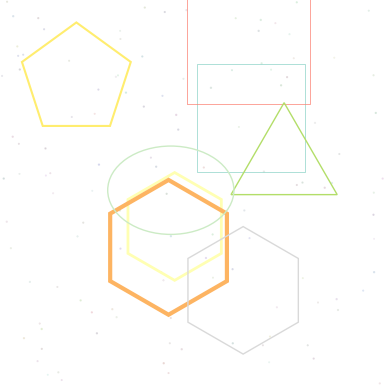[{"shape": "square", "thickness": 0.5, "radius": 0.7, "center": [0.651, 0.694]}, {"shape": "hexagon", "thickness": 2, "radius": 0.7, "center": [0.454, 0.412]}, {"shape": "square", "thickness": 0.5, "radius": 0.8, "center": [0.646, 0.889]}, {"shape": "hexagon", "thickness": 3, "radius": 0.88, "center": [0.438, 0.358]}, {"shape": "triangle", "thickness": 1, "radius": 0.8, "center": [0.738, 0.574]}, {"shape": "hexagon", "thickness": 1, "radius": 0.83, "center": [0.632, 0.246]}, {"shape": "oval", "thickness": 1, "radius": 0.82, "center": [0.444, 0.506]}, {"shape": "pentagon", "thickness": 1.5, "radius": 0.74, "center": [0.198, 0.793]}]